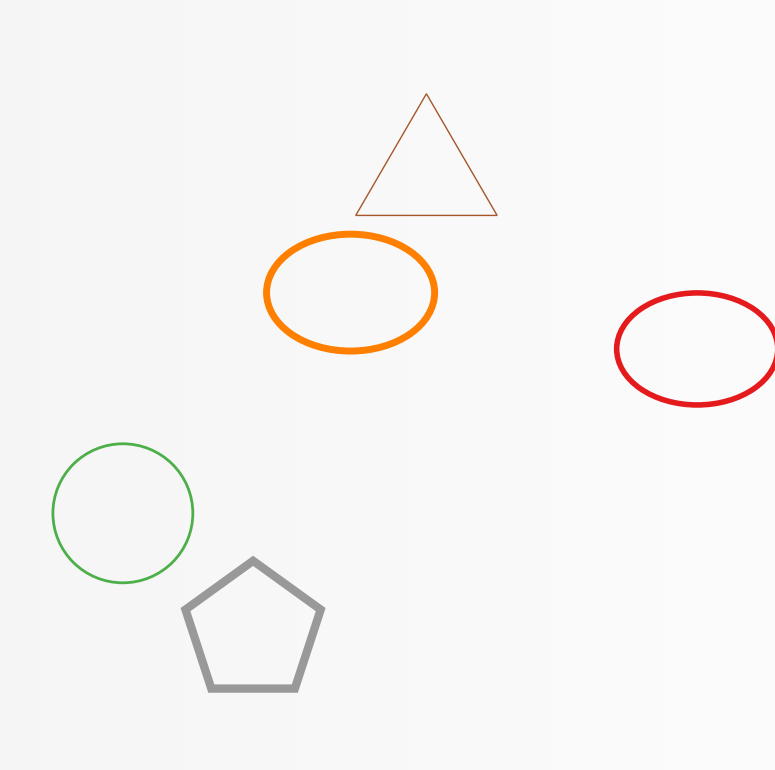[{"shape": "oval", "thickness": 2, "radius": 0.52, "center": [0.9, 0.547]}, {"shape": "circle", "thickness": 1, "radius": 0.45, "center": [0.159, 0.333]}, {"shape": "oval", "thickness": 2.5, "radius": 0.54, "center": [0.452, 0.62]}, {"shape": "triangle", "thickness": 0.5, "radius": 0.53, "center": [0.55, 0.773]}, {"shape": "pentagon", "thickness": 3, "radius": 0.46, "center": [0.327, 0.18]}]